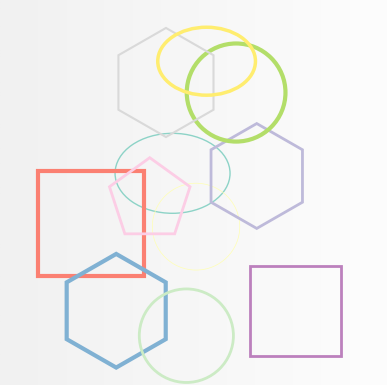[{"shape": "oval", "thickness": 1, "radius": 0.74, "center": [0.445, 0.55]}, {"shape": "circle", "thickness": 0.5, "radius": 0.56, "center": [0.506, 0.411]}, {"shape": "hexagon", "thickness": 2, "radius": 0.68, "center": [0.663, 0.543]}, {"shape": "square", "thickness": 3, "radius": 0.69, "center": [0.235, 0.42]}, {"shape": "hexagon", "thickness": 3, "radius": 0.74, "center": [0.3, 0.193]}, {"shape": "circle", "thickness": 3, "radius": 0.64, "center": [0.609, 0.76]}, {"shape": "pentagon", "thickness": 2, "radius": 0.55, "center": [0.386, 0.481]}, {"shape": "hexagon", "thickness": 1.5, "radius": 0.71, "center": [0.428, 0.786]}, {"shape": "square", "thickness": 2, "radius": 0.59, "center": [0.763, 0.192]}, {"shape": "circle", "thickness": 2, "radius": 0.61, "center": [0.481, 0.128]}, {"shape": "oval", "thickness": 2.5, "radius": 0.63, "center": [0.533, 0.841]}]